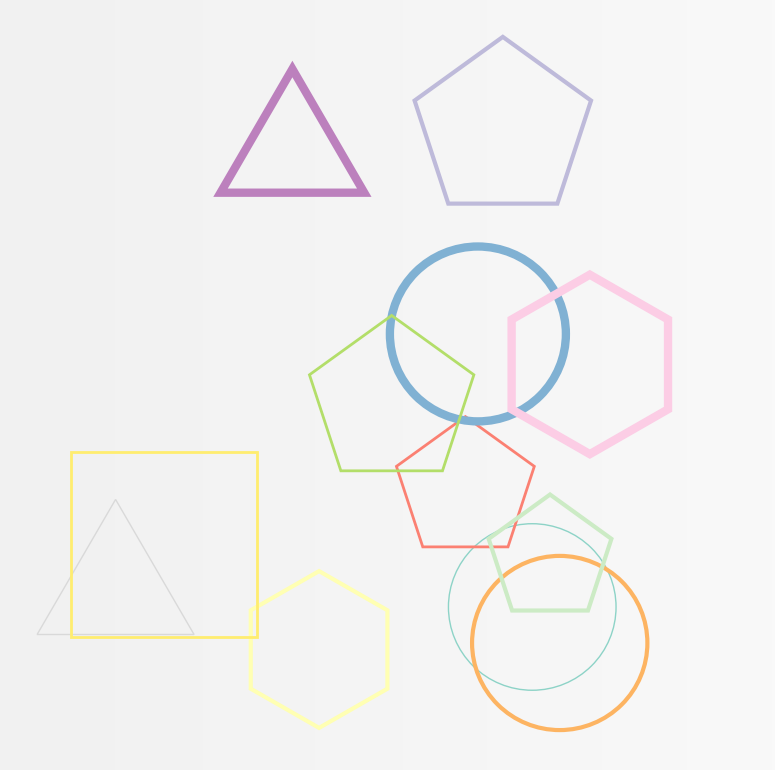[{"shape": "circle", "thickness": 0.5, "radius": 0.54, "center": [0.687, 0.212]}, {"shape": "hexagon", "thickness": 1.5, "radius": 0.51, "center": [0.412, 0.156]}, {"shape": "pentagon", "thickness": 1.5, "radius": 0.6, "center": [0.649, 0.832]}, {"shape": "pentagon", "thickness": 1, "radius": 0.47, "center": [0.6, 0.365]}, {"shape": "circle", "thickness": 3, "radius": 0.57, "center": [0.617, 0.566]}, {"shape": "circle", "thickness": 1.5, "radius": 0.57, "center": [0.722, 0.165]}, {"shape": "pentagon", "thickness": 1, "radius": 0.56, "center": [0.505, 0.479]}, {"shape": "hexagon", "thickness": 3, "radius": 0.58, "center": [0.761, 0.527]}, {"shape": "triangle", "thickness": 0.5, "radius": 0.58, "center": [0.149, 0.234]}, {"shape": "triangle", "thickness": 3, "radius": 0.54, "center": [0.377, 0.803]}, {"shape": "pentagon", "thickness": 1.5, "radius": 0.42, "center": [0.71, 0.274]}, {"shape": "square", "thickness": 1, "radius": 0.6, "center": [0.212, 0.293]}]